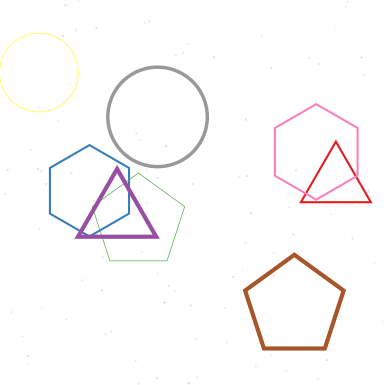[{"shape": "triangle", "thickness": 1.5, "radius": 0.52, "center": [0.872, 0.527]}, {"shape": "hexagon", "thickness": 1.5, "radius": 0.59, "center": [0.232, 0.504]}, {"shape": "pentagon", "thickness": 0.5, "radius": 0.63, "center": [0.36, 0.424]}, {"shape": "triangle", "thickness": 3, "radius": 0.59, "center": [0.304, 0.444]}, {"shape": "circle", "thickness": 0.5, "radius": 0.51, "center": [0.101, 0.811]}, {"shape": "pentagon", "thickness": 3, "radius": 0.67, "center": [0.765, 0.204]}, {"shape": "hexagon", "thickness": 1.5, "radius": 0.62, "center": [0.821, 0.606]}, {"shape": "circle", "thickness": 2.5, "radius": 0.65, "center": [0.409, 0.696]}]